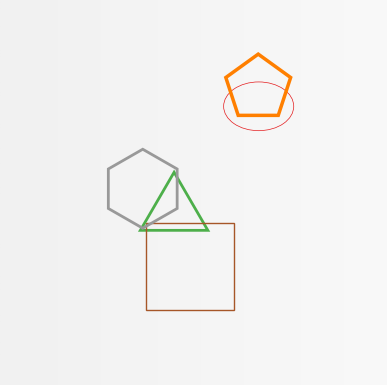[{"shape": "oval", "thickness": 0.5, "radius": 0.45, "center": [0.668, 0.724]}, {"shape": "triangle", "thickness": 2, "radius": 0.5, "center": [0.449, 0.452]}, {"shape": "pentagon", "thickness": 2.5, "radius": 0.44, "center": [0.666, 0.771]}, {"shape": "square", "thickness": 1, "radius": 0.57, "center": [0.49, 0.307]}, {"shape": "hexagon", "thickness": 2, "radius": 0.51, "center": [0.368, 0.51]}]